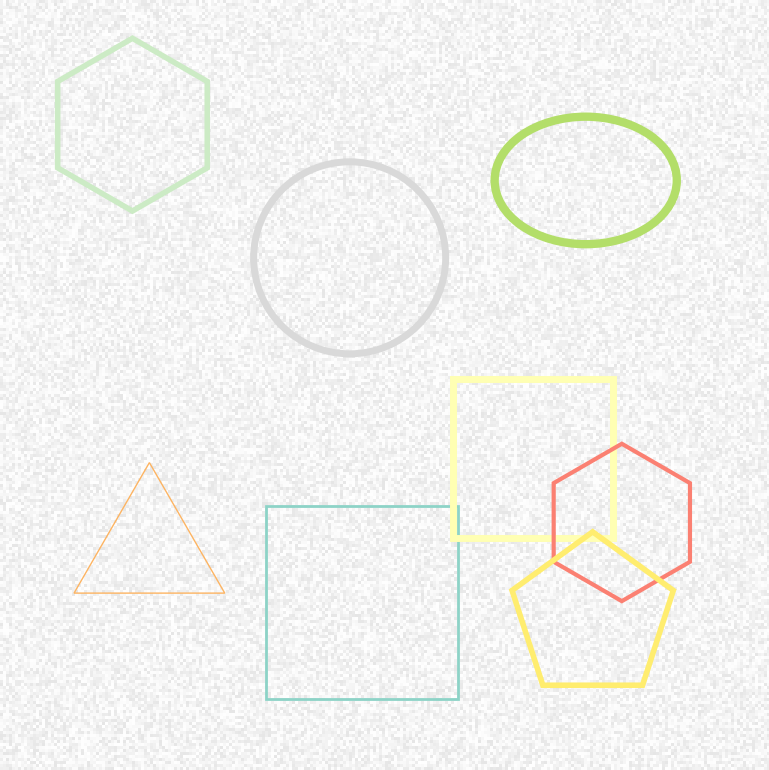[{"shape": "square", "thickness": 1, "radius": 0.63, "center": [0.47, 0.218]}, {"shape": "square", "thickness": 2.5, "radius": 0.52, "center": [0.692, 0.405]}, {"shape": "hexagon", "thickness": 1.5, "radius": 0.51, "center": [0.808, 0.321]}, {"shape": "triangle", "thickness": 0.5, "radius": 0.56, "center": [0.194, 0.286]}, {"shape": "oval", "thickness": 3, "radius": 0.59, "center": [0.761, 0.766]}, {"shape": "circle", "thickness": 2.5, "radius": 0.62, "center": [0.454, 0.665]}, {"shape": "hexagon", "thickness": 2, "radius": 0.56, "center": [0.172, 0.838]}, {"shape": "pentagon", "thickness": 2, "radius": 0.55, "center": [0.77, 0.199]}]